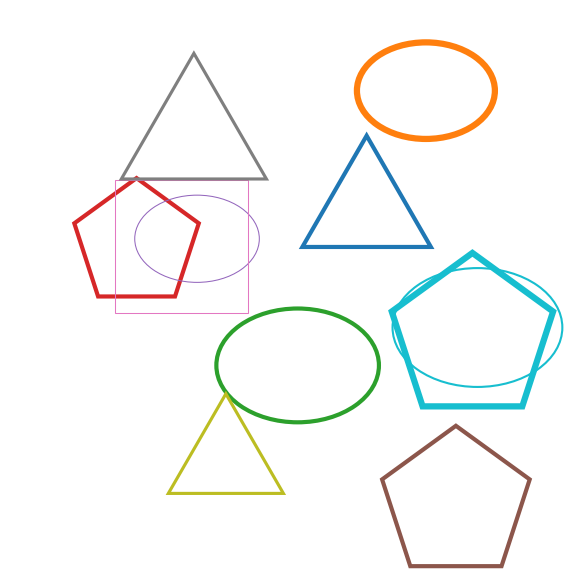[{"shape": "triangle", "thickness": 2, "radius": 0.64, "center": [0.635, 0.636]}, {"shape": "oval", "thickness": 3, "radius": 0.6, "center": [0.738, 0.842]}, {"shape": "oval", "thickness": 2, "radius": 0.7, "center": [0.515, 0.366]}, {"shape": "pentagon", "thickness": 2, "radius": 0.57, "center": [0.236, 0.577]}, {"shape": "oval", "thickness": 0.5, "radius": 0.54, "center": [0.341, 0.586]}, {"shape": "pentagon", "thickness": 2, "radius": 0.67, "center": [0.789, 0.127]}, {"shape": "square", "thickness": 0.5, "radius": 0.58, "center": [0.314, 0.573]}, {"shape": "triangle", "thickness": 1.5, "radius": 0.73, "center": [0.336, 0.762]}, {"shape": "triangle", "thickness": 1.5, "radius": 0.57, "center": [0.391, 0.202]}, {"shape": "pentagon", "thickness": 3, "radius": 0.73, "center": [0.818, 0.414]}, {"shape": "oval", "thickness": 1, "radius": 0.74, "center": [0.827, 0.432]}]